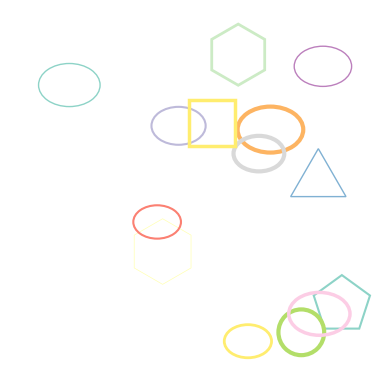[{"shape": "pentagon", "thickness": 1.5, "radius": 0.38, "center": [0.888, 0.209]}, {"shape": "oval", "thickness": 1, "radius": 0.4, "center": [0.18, 0.779]}, {"shape": "hexagon", "thickness": 0.5, "radius": 0.43, "center": [0.422, 0.347]}, {"shape": "oval", "thickness": 1.5, "radius": 0.35, "center": [0.464, 0.673]}, {"shape": "oval", "thickness": 1.5, "radius": 0.31, "center": [0.408, 0.423]}, {"shape": "triangle", "thickness": 1, "radius": 0.41, "center": [0.827, 0.531]}, {"shape": "oval", "thickness": 3, "radius": 0.43, "center": [0.702, 0.663]}, {"shape": "circle", "thickness": 3, "radius": 0.3, "center": [0.783, 0.137]}, {"shape": "oval", "thickness": 2.5, "radius": 0.4, "center": [0.83, 0.185]}, {"shape": "oval", "thickness": 3, "radius": 0.33, "center": [0.672, 0.601]}, {"shape": "oval", "thickness": 1, "radius": 0.37, "center": [0.839, 0.828]}, {"shape": "hexagon", "thickness": 2, "radius": 0.4, "center": [0.619, 0.858]}, {"shape": "oval", "thickness": 2, "radius": 0.31, "center": [0.644, 0.114]}, {"shape": "square", "thickness": 2.5, "radius": 0.3, "center": [0.551, 0.681]}]